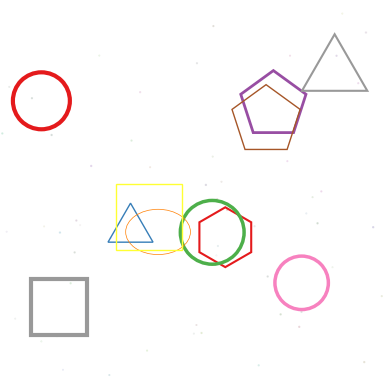[{"shape": "hexagon", "thickness": 1.5, "radius": 0.39, "center": [0.585, 0.384]}, {"shape": "circle", "thickness": 3, "radius": 0.37, "center": [0.107, 0.738]}, {"shape": "triangle", "thickness": 1, "radius": 0.34, "center": [0.339, 0.405]}, {"shape": "circle", "thickness": 2.5, "radius": 0.41, "center": [0.551, 0.397]}, {"shape": "pentagon", "thickness": 2, "radius": 0.45, "center": [0.71, 0.728]}, {"shape": "oval", "thickness": 0.5, "radius": 0.42, "center": [0.411, 0.398]}, {"shape": "square", "thickness": 1, "radius": 0.43, "center": [0.388, 0.437]}, {"shape": "pentagon", "thickness": 1, "radius": 0.47, "center": [0.691, 0.687]}, {"shape": "circle", "thickness": 2.5, "radius": 0.35, "center": [0.783, 0.265]}, {"shape": "triangle", "thickness": 1.5, "radius": 0.49, "center": [0.869, 0.813]}, {"shape": "square", "thickness": 3, "radius": 0.36, "center": [0.154, 0.202]}]